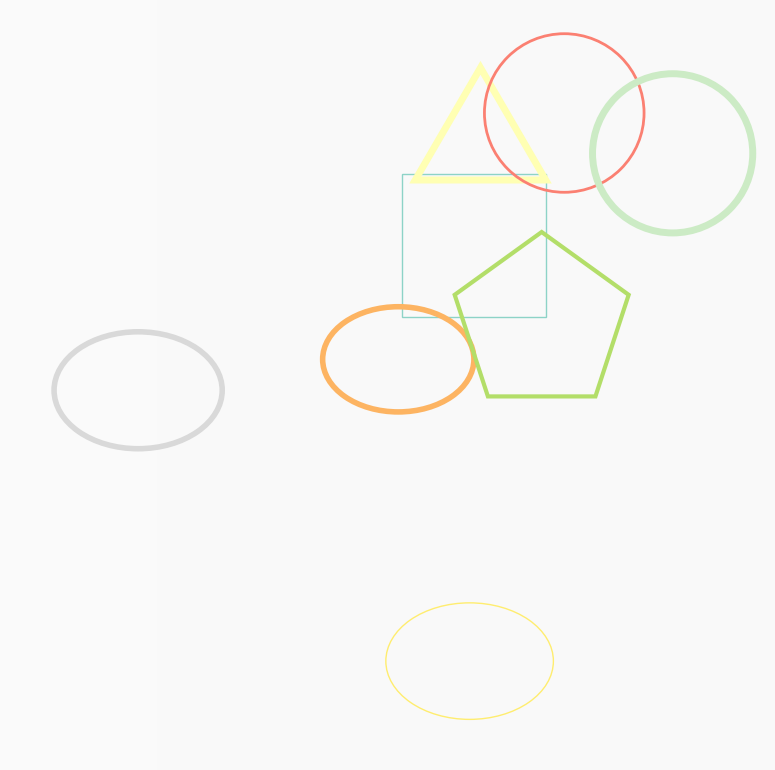[{"shape": "square", "thickness": 0.5, "radius": 0.46, "center": [0.611, 0.682]}, {"shape": "triangle", "thickness": 2.5, "radius": 0.49, "center": [0.62, 0.815]}, {"shape": "circle", "thickness": 1, "radius": 0.51, "center": [0.728, 0.853]}, {"shape": "oval", "thickness": 2, "radius": 0.49, "center": [0.514, 0.533]}, {"shape": "pentagon", "thickness": 1.5, "radius": 0.59, "center": [0.699, 0.581]}, {"shape": "oval", "thickness": 2, "radius": 0.54, "center": [0.178, 0.493]}, {"shape": "circle", "thickness": 2.5, "radius": 0.52, "center": [0.868, 0.801]}, {"shape": "oval", "thickness": 0.5, "radius": 0.54, "center": [0.606, 0.141]}]